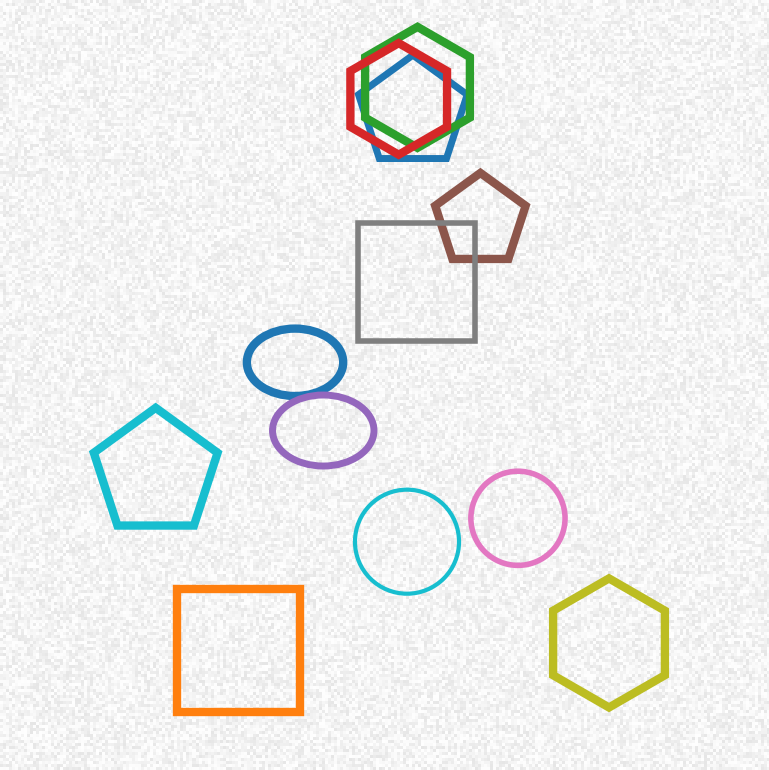[{"shape": "oval", "thickness": 3, "radius": 0.31, "center": [0.383, 0.529]}, {"shape": "pentagon", "thickness": 2.5, "radius": 0.37, "center": [0.536, 0.854]}, {"shape": "square", "thickness": 3, "radius": 0.4, "center": [0.31, 0.155]}, {"shape": "hexagon", "thickness": 3, "radius": 0.39, "center": [0.542, 0.887]}, {"shape": "hexagon", "thickness": 3, "radius": 0.36, "center": [0.518, 0.872]}, {"shape": "oval", "thickness": 2.5, "radius": 0.33, "center": [0.42, 0.441]}, {"shape": "pentagon", "thickness": 3, "radius": 0.31, "center": [0.624, 0.714]}, {"shape": "circle", "thickness": 2, "radius": 0.31, "center": [0.673, 0.327]}, {"shape": "square", "thickness": 2, "radius": 0.38, "center": [0.541, 0.634]}, {"shape": "hexagon", "thickness": 3, "radius": 0.42, "center": [0.791, 0.165]}, {"shape": "pentagon", "thickness": 3, "radius": 0.42, "center": [0.202, 0.386]}, {"shape": "circle", "thickness": 1.5, "radius": 0.34, "center": [0.529, 0.297]}]